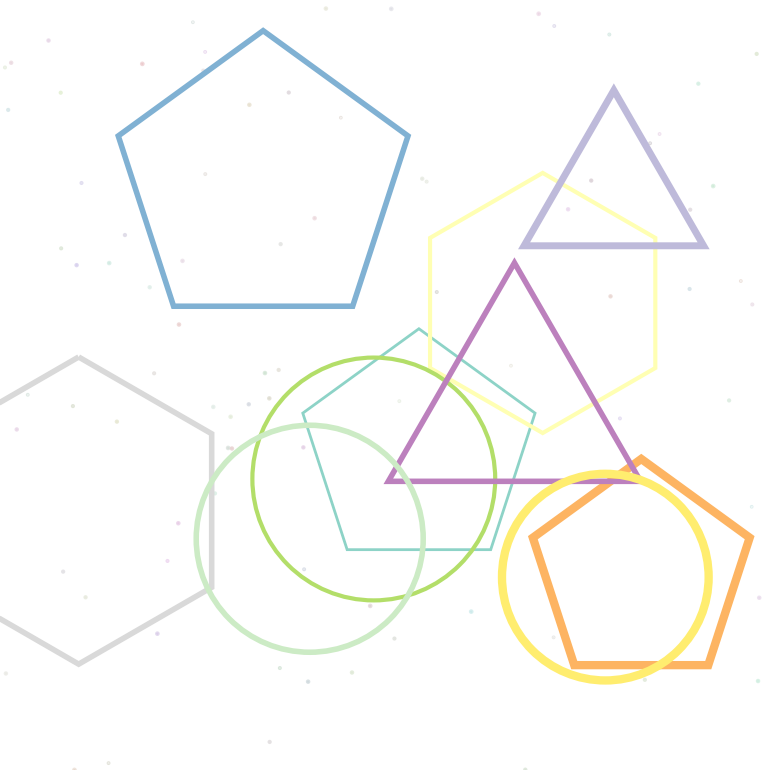[{"shape": "pentagon", "thickness": 1, "radius": 0.79, "center": [0.544, 0.414]}, {"shape": "hexagon", "thickness": 1.5, "radius": 0.84, "center": [0.705, 0.607]}, {"shape": "triangle", "thickness": 2.5, "radius": 0.67, "center": [0.797, 0.748]}, {"shape": "pentagon", "thickness": 2, "radius": 0.99, "center": [0.342, 0.762]}, {"shape": "pentagon", "thickness": 3, "radius": 0.74, "center": [0.833, 0.256]}, {"shape": "circle", "thickness": 1.5, "radius": 0.79, "center": [0.485, 0.378]}, {"shape": "hexagon", "thickness": 2, "radius": 1.0, "center": [0.102, 0.337]}, {"shape": "triangle", "thickness": 2, "radius": 0.95, "center": [0.668, 0.469]}, {"shape": "circle", "thickness": 2, "radius": 0.74, "center": [0.402, 0.3]}, {"shape": "circle", "thickness": 3, "radius": 0.67, "center": [0.786, 0.25]}]